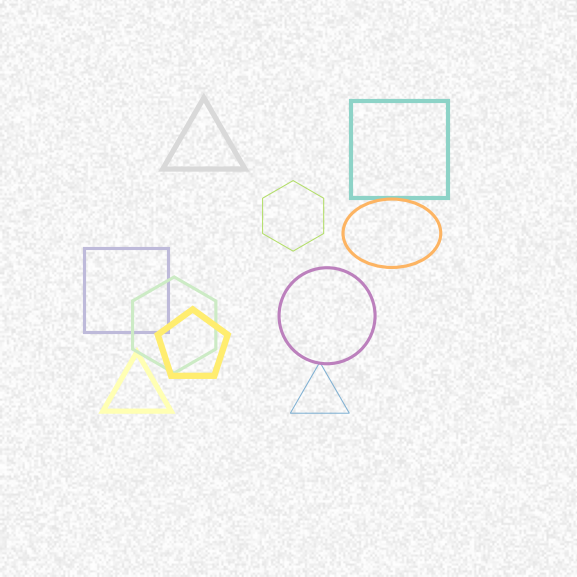[{"shape": "square", "thickness": 2, "radius": 0.42, "center": [0.692, 0.741]}, {"shape": "triangle", "thickness": 2.5, "radius": 0.34, "center": [0.237, 0.321]}, {"shape": "square", "thickness": 1.5, "radius": 0.36, "center": [0.218, 0.496]}, {"shape": "triangle", "thickness": 0.5, "radius": 0.29, "center": [0.554, 0.313]}, {"shape": "oval", "thickness": 1.5, "radius": 0.42, "center": [0.679, 0.595]}, {"shape": "hexagon", "thickness": 0.5, "radius": 0.31, "center": [0.508, 0.625]}, {"shape": "triangle", "thickness": 2.5, "radius": 0.41, "center": [0.353, 0.748]}, {"shape": "circle", "thickness": 1.5, "radius": 0.42, "center": [0.566, 0.452]}, {"shape": "hexagon", "thickness": 1.5, "radius": 0.42, "center": [0.302, 0.436]}, {"shape": "pentagon", "thickness": 3, "radius": 0.32, "center": [0.334, 0.4]}]